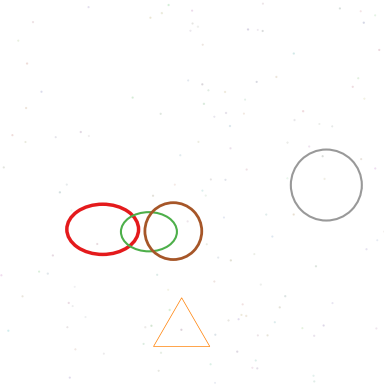[{"shape": "oval", "thickness": 2.5, "radius": 0.47, "center": [0.267, 0.404]}, {"shape": "oval", "thickness": 1.5, "radius": 0.36, "center": [0.387, 0.398]}, {"shape": "triangle", "thickness": 0.5, "radius": 0.42, "center": [0.472, 0.142]}, {"shape": "circle", "thickness": 2, "radius": 0.37, "center": [0.45, 0.4]}, {"shape": "circle", "thickness": 1.5, "radius": 0.46, "center": [0.848, 0.519]}]